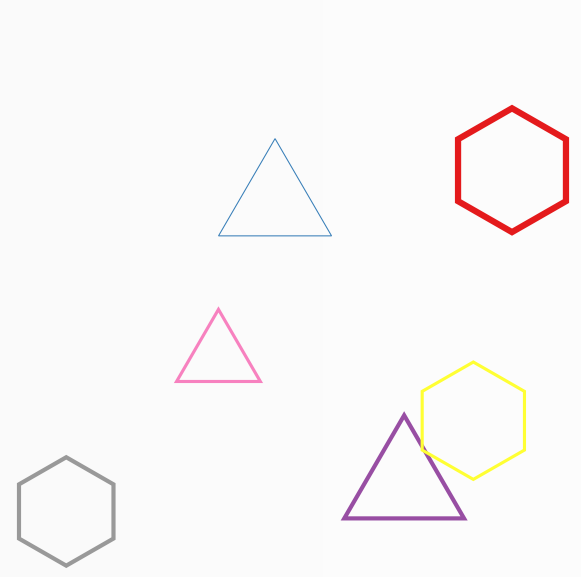[{"shape": "hexagon", "thickness": 3, "radius": 0.54, "center": [0.881, 0.704]}, {"shape": "triangle", "thickness": 0.5, "radius": 0.56, "center": [0.473, 0.647]}, {"shape": "triangle", "thickness": 2, "radius": 0.59, "center": [0.695, 0.161]}, {"shape": "hexagon", "thickness": 1.5, "radius": 0.51, "center": [0.814, 0.271]}, {"shape": "triangle", "thickness": 1.5, "radius": 0.42, "center": [0.376, 0.38]}, {"shape": "hexagon", "thickness": 2, "radius": 0.47, "center": [0.114, 0.114]}]